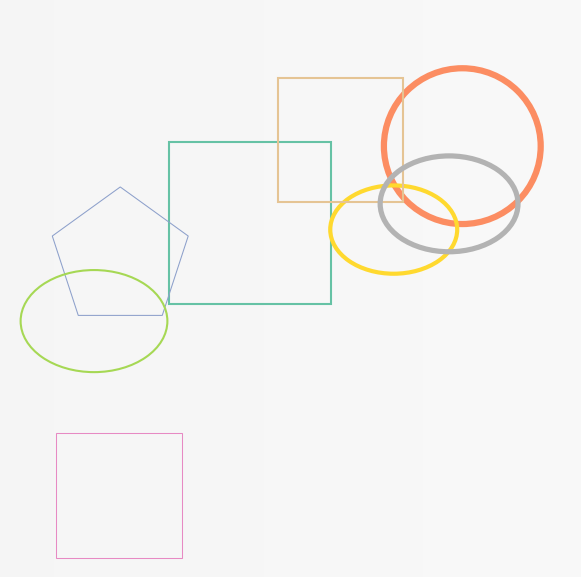[{"shape": "square", "thickness": 1, "radius": 0.7, "center": [0.43, 0.613]}, {"shape": "circle", "thickness": 3, "radius": 0.67, "center": [0.795, 0.746]}, {"shape": "pentagon", "thickness": 0.5, "radius": 0.61, "center": [0.207, 0.552]}, {"shape": "square", "thickness": 0.5, "radius": 0.54, "center": [0.205, 0.142]}, {"shape": "oval", "thickness": 1, "radius": 0.63, "center": [0.162, 0.443]}, {"shape": "oval", "thickness": 2, "radius": 0.55, "center": [0.677, 0.602]}, {"shape": "square", "thickness": 1, "radius": 0.54, "center": [0.585, 0.756]}, {"shape": "oval", "thickness": 2.5, "radius": 0.59, "center": [0.773, 0.646]}]